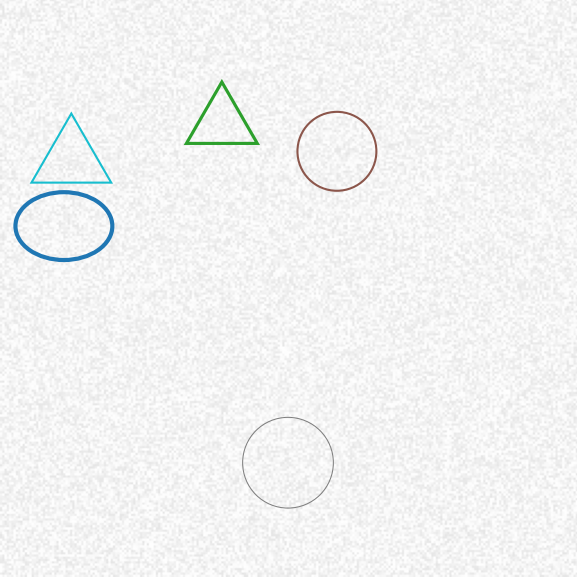[{"shape": "oval", "thickness": 2, "radius": 0.42, "center": [0.111, 0.608]}, {"shape": "triangle", "thickness": 1.5, "radius": 0.35, "center": [0.384, 0.786]}, {"shape": "circle", "thickness": 1, "radius": 0.34, "center": [0.583, 0.737]}, {"shape": "circle", "thickness": 0.5, "radius": 0.39, "center": [0.499, 0.198]}, {"shape": "triangle", "thickness": 1, "radius": 0.4, "center": [0.124, 0.723]}]